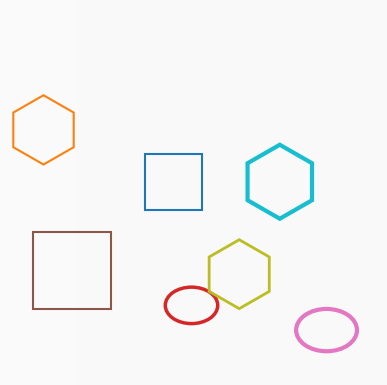[{"shape": "square", "thickness": 1.5, "radius": 0.36, "center": [0.447, 0.526]}, {"shape": "hexagon", "thickness": 1.5, "radius": 0.45, "center": [0.112, 0.663]}, {"shape": "oval", "thickness": 2.5, "radius": 0.34, "center": [0.494, 0.207]}, {"shape": "square", "thickness": 1.5, "radius": 0.5, "center": [0.186, 0.298]}, {"shape": "oval", "thickness": 3, "radius": 0.39, "center": [0.843, 0.143]}, {"shape": "hexagon", "thickness": 2, "radius": 0.45, "center": [0.617, 0.288]}, {"shape": "hexagon", "thickness": 3, "radius": 0.48, "center": [0.722, 0.528]}]